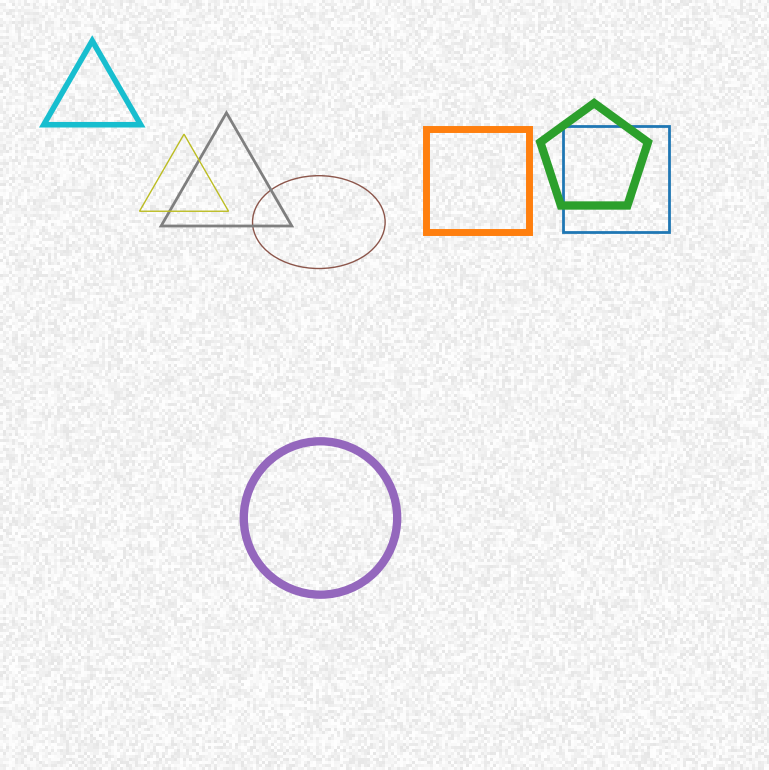[{"shape": "square", "thickness": 1, "radius": 0.34, "center": [0.8, 0.768]}, {"shape": "square", "thickness": 2.5, "radius": 0.33, "center": [0.62, 0.766]}, {"shape": "pentagon", "thickness": 3, "radius": 0.37, "center": [0.772, 0.793]}, {"shape": "circle", "thickness": 3, "radius": 0.5, "center": [0.416, 0.327]}, {"shape": "oval", "thickness": 0.5, "radius": 0.43, "center": [0.414, 0.712]}, {"shape": "triangle", "thickness": 1, "radius": 0.49, "center": [0.294, 0.756]}, {"shape": "triangle", "thickness": 0.5, "radius": 0.33, "center": [0.239, 0.759]}, {"shape": "triangle", "thickness": 2, "radius": 0.36, "center": [0.12, 0.874]}]